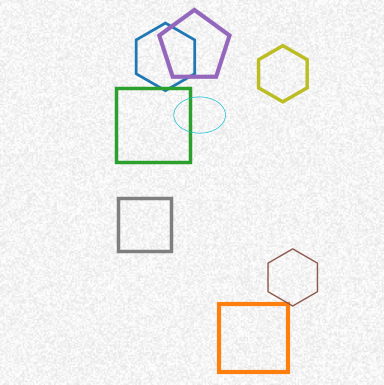[{"shape": "hexagon", "thickness": 2, "radius": 0.44, "center": [0.43, 0.852]}, {"shape": "square", "thickness": 3, "radius": 0.45, "center": [0.659, 0.122]}, {"shape": "square", "thickness": 2.5, "radius": 0.48, "center": [0.397, 0.675]}, {"shape": "pentagon", "thickness": 3, "radius": 0.48, "center": [0.505, 0.878]}, {"shape": "hexagon", "thickness": 1, "radius": 0.37, "center": [0.76, 0.279]}, {"shape": "square", "thickness": 2.5, "radius": 0.34, "center": [0.376, 0.418]}, {"shape": "hexagon", "thickness": 2.5, "radius": 0.36, "center": [0.735, 0.808]}, {"shape": "oval", "thickness": 0.5, "radius": 0.34, "center": [0.519, 0.701]}]